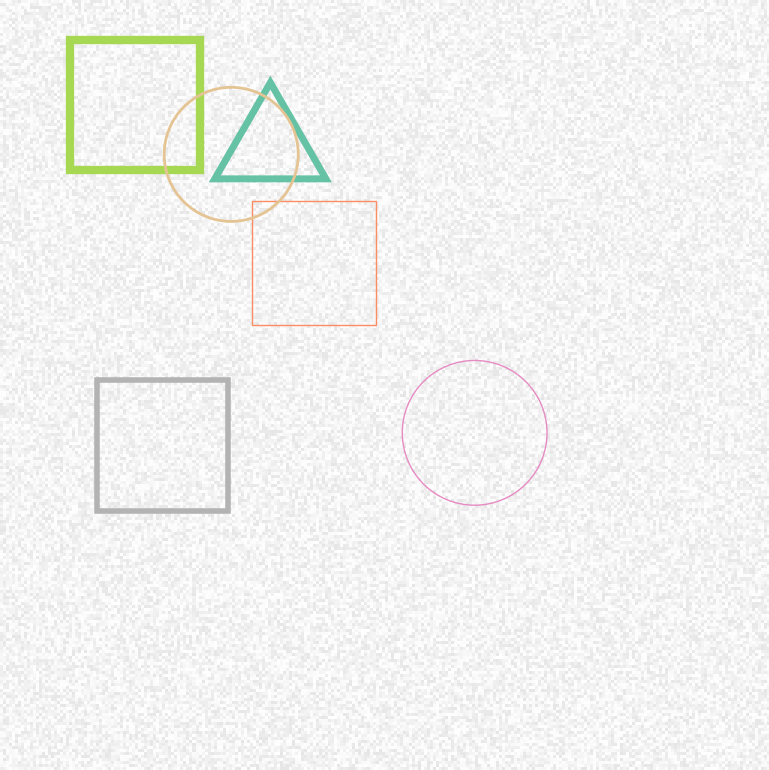[{"shape": "triangle", "thickness": 2.5, "radius": 0.42, "center": [0.351, 0.809]}, {"shape": "square", "thickness": 0.5, "radius": 0.4, "center": [0.408, 0.658]}, {"shape": "circle", "thickness": 0.5, "radius": 0.47, "center": [0.616, 0.438]}, {"shape": "square", "thickness": 3, "radius": 0.42, "center": [0.175, 0.864]}, {"shape": "circle", "thickness": 1, "radius": 0.44, "center": [0.3, 0.8]}, {"shape": "square", "thickness": 2, "radius": 0.43, "center": [0.211, 0.421]}]